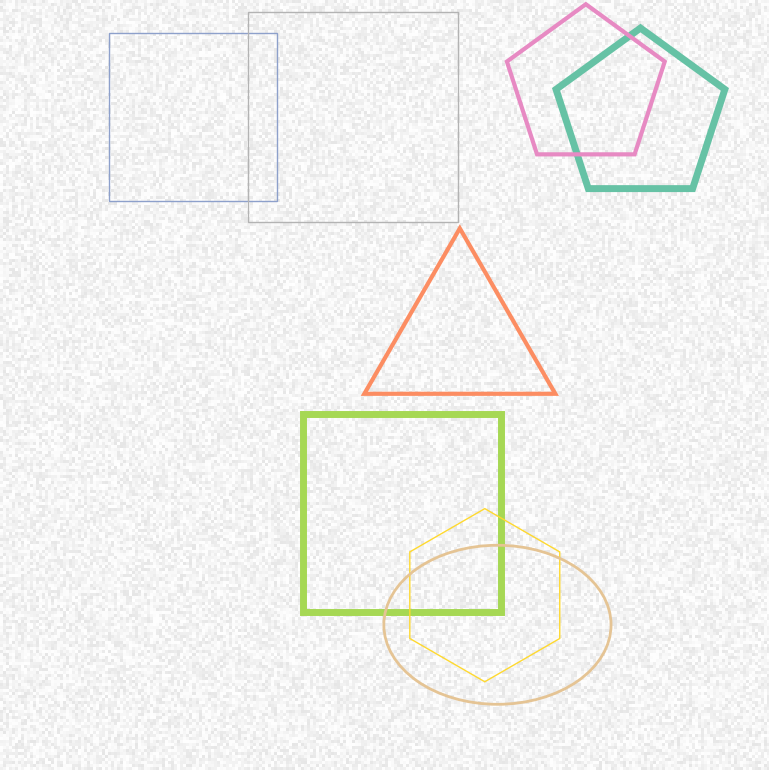[{"shape": "pentagon", "thickness": 2.5, "radius": 0.58, "center": [0.832, 0.848]}, {"shape": "triangle", "thickness": 1.5, "radius": 0.72, "center": [0.597, 0.56]}, {"shape": "square", "thickness": 0.5, "radius": 0.54, "center": [0.251, 0.848]}, {"shape": "pentagon", "thickness": 1.5, "radius": 0.54, "center": [0.761, 0.887]}, {"shape": "square", "thickness": 2.5, "radius": 0.64, "center": [0.522, 0.334]}, {"shape": "hexagon", "thickness": 0.5, "radius": 0.56, "center": [0.63, 0.227]}, {"shape": "oval", "thickness": 1, "radius": 0.74, "center": [0.646, 0.189]}, {"shape": "square", "thickness": 0.5, "radius": 0.68, "center": [0.459, 0.848]}]